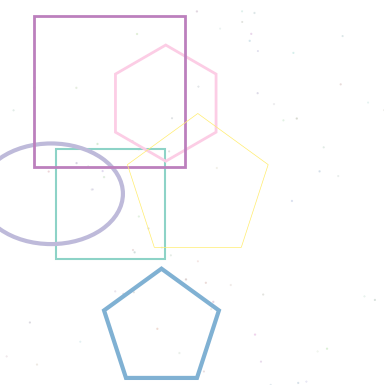[{"shape": "square", "thickness": 1.5, "radius": 0.71, "center": [0.287, 0.47]}, {"shape": "oval", "thickness": 3, "radius": 0.93, "center": [0.133, 0.497]}, {"shape": "pentagon", "thickness": 3, "radius": 0.78, "center": [0.419, 0.145]}, {"shape": "hexagon", "thickness": 2, "radius": 0.75, "center": [0.431, 0.732]}, {"shape": "square", "thickness": 2, "radius": 0.98, "center": [0.284, 0.762]}, {"shape": "pentagon", "thickness": 0.5, "radius": 0.96, "center": [0.514, 0.513]}]